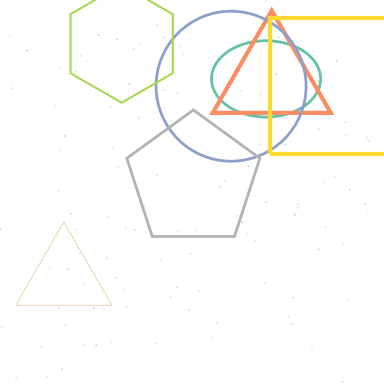[{"shape": "oval", "thickness": 2, "radius": 0.71, "center": [0.691, 0.795]}, {"shape": "triangle", "thickness": 3, "radius": 0.89, "center": [0.706, 0.795]}, {"shape": "circle", "thickness": 2, "radius": 0.97, "center": [0.6, 0.776]}, {"shape": "hexagon", "thickness": 1.5, "radius": 0.77, "center": [0.316, 0.887]}, {"shape": "square", "thickness": 3, "radius": 0.88, "center": [0.877, 0.777]}, {"shape": "triangle", "thickness": 0.5, "radius": 0.72, "center": [0.166, 0.279]}, {"shape": "pentagon", "thickness": 2, "radius": 0.91, "center": [0.502, 0.533]}]